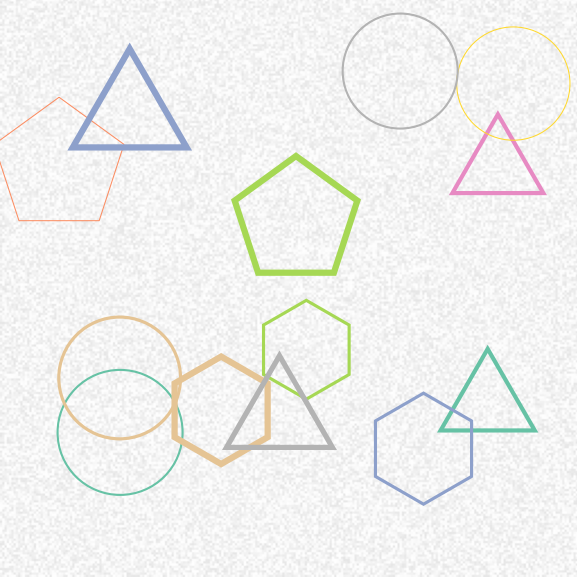[{"shape": "triangle", "thickness": 2, "radius": 0.47, "center": [0.844, 0.301]}, {"shape": "circle", "thickness": 1, "radius": 0.54, "center": [0.208, 0.25]}, {"shape": "pentagon", "thickness": 0.5, "radius": 0.59, "center": [0.102, 0.713]}, {"shape": "triangle", "thickness": 3, "radius": 0.57, "center": [0.225, 0.801]}, {"shape": "hexagon", "thickness": 1.5, "radius": 0.48, "center": [0.733, 0.222]}, {"shape": "triangle", "thickness": 2, "radius": 0.45, "center": [0.862, 0.71]}, {"shape": "pentagon", "thickness": 3, "radius": 0.56, "center": [0.513, 0.617]}, {"shape": "hexagon", "thickness": 1.5, "radius": 0.43, "center": [0.53, 0.393]}, {"shape": "circle", "thickness": 0.5, "radius": 0.49, "center": [0.889, 0.854]}, {"shape": "circle", "thickness": 1.5, "radius": 0.53, "center": [0.207, 0.345]}, {"shape": "hexagon", "thickness": 3, "radius": 0.47, "center": [0.383, 0.289]}, {"shape": "circle", "thickness": 1, "radius": 0.5, "center": [0.693, 0.876]}, {"shape": "triangle", "thickness": 2.5, "radius": 0.53, "center": [0.484, 0.277]}]